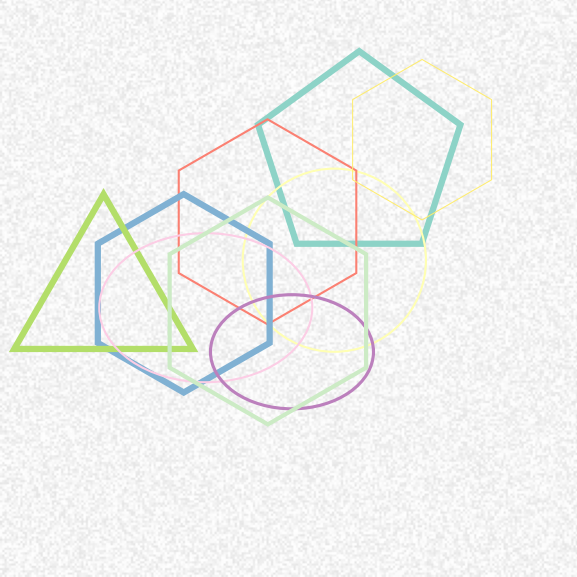[{"shape": "pentagon", "thickness": 3, "radius": 0.92, "center": [0.622, 0.726]}, {"shape": "circle", "thickness": 1, "radius": 0.79, "center": [0.579, 0.549]}, {"shape": "hexagon", "thickness": 1, "radius": 0.89, "center": [0.463, 0.615]}, {"shape": "hexagon", "thickness": 3, "radius": 0.86, "center": [0.318, 0.491]}, {"shape": "triangle", "thickness": 3, "radius": 0.89, "center": [0.179, 0.484]}, {"shape": "oval", "thickness": 1, "radius": 0.92, "center": [0.356, 0.466]}, {"shape": "oval", "thickness": 1.5, "radius": 0.71, "center": [0.506, 0.39]}, {"shape": "hexagon", "thickness": 2, "radius": 0.98, "center": [0.464, 0.461]}, {"shape": "hexagon", "thickness": 0.5, "radius": 0.69, "center": [0.731, 0.757]}]